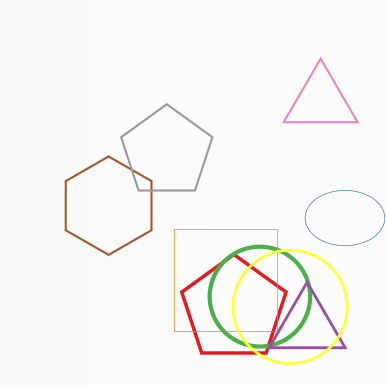[{"shape": "pentagon", "thickness": 2.5, "radius": 0.71, "center": [0.604, 0.198]}, {"shape": "oval", "thickness": 0.5, "radius": 0.51, "center": [0.89, 0.434]}, {"shape": "circle", "thickness": 3, "radius": 0.65, "center": [0.671, 0.23]}, {"shape": "triangle", "thickness": 2, "radius": 0.57, "center": [0.793, 0.153]}, {"shape": "square", "thickness": 0.5, "radius": 0.66, "center": [0.583, 0.273]}, {"shape": "circle", "thickness": 2, "radius": 0.74, "center": [0.749, 0.203]}, {"shape": "hexagon", "thickness": 1.5, "radius": 0.64, "center": [0.28, 0.466]}, {"shape": "triangle", "thickness": 1.5, "radius": 0.55, "center": [0.828, 0.738]}, {"shape": "pentagon", "thickness": 1.5, "radius": 0.62, "center": [0.43, 0.605]}]